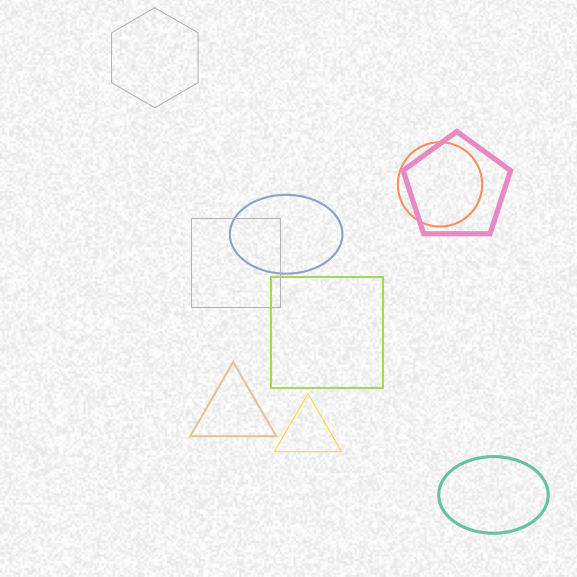[{"shape": "oval", "thickness": 1.5, "radius": 0.47, "center": [0.854, 0.142]}, {"shape": "circle", "thickness": 1, "radius": 0.37, "center": [0.762, 0.68]}, {"shape": "oval", "thickness": 1, "radius": 0.49, "center": [0.496, 0.594]}, {"shape": "pentagon", "thickness": 2.5, "radius": 0.49, "center": [0.791, 0.674]}, {"shape": "square", "thickness": 1, "radius": 0.48, "center": [0.566, 0.423]}, {"shape": "triangle", "thickness": 0.5, "radius": 0.34, "center": [0.533, 0.25]}, {"shape": "triangle", "thickness": 1, "radius": 0.43, "center": [0.404, 0.287]}, {"shape": "hexagon", "thickness": 0.5, "radius": 0.43, "center": [0.268, 0.899]}, {"shape": "square", "thickness": 0.5, "radius": 0.39, "center": [0.407, 0.545]}]